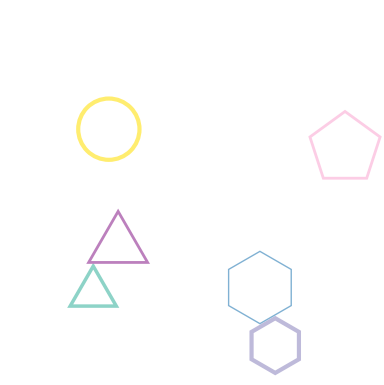[{"shape": "triangle", "thickness": 2.5, "radius": 0.35, "center": [0.242, 0.24]}, {"shape": "hexagon", "thickness": 3, "radius": 0.36, "center": [0.715, 0.102]}, {"shape": "hexagon", "thickness": 1, "radius": 0.47, "center": [0.675, 0.253]}, {"shape": "pentagon", "thickness": 2, "radius": 0.48, "center": [0.896, 0.615]}, {"shape": "triangle", "thickness": 2, "radius": 0.44, "center": [0.307, 0.363]}, {"shape": "circle", "thickness": 3, "radius": 0.4, "center": [0.283, 0.664]}]